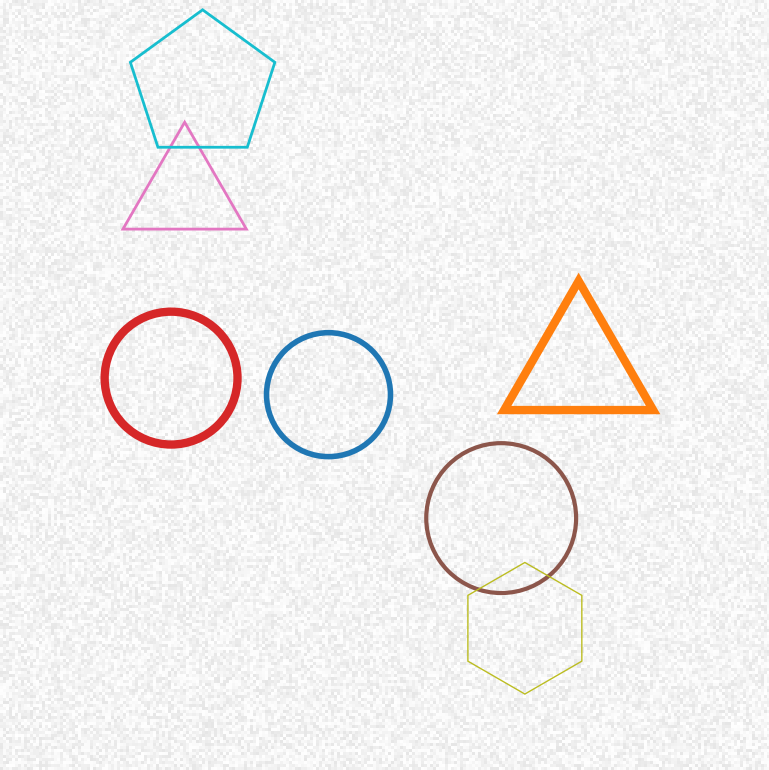[{"shape": "circle", "thickness": 2, "radius": 0.4, "center": [0.427, 0.487]}, {"shape": "triangle", "thickness": 3, "radius": 0.56, "center": [0.751, 0.523]}, {"shape": "circle", "thickness": 3, "radius": 0.43, "center": [0.222, 0.509]}, {"shape": "circle", "thickness": 1.5, "radius": 0.49, "center": [0.651, 0.327]}, {"shape": "triangle", "thickness": 1, "radius": 0.46, "center": [0.24, 0.749]}, {"shape": "hexagon", "thickness": 0.5, "radius": 0.43, "center": [0.682, 0.184]}, {"shape": "pentagon", "thickness": 1, "radius": 0.49, "center": [0.263, 0.889]}]